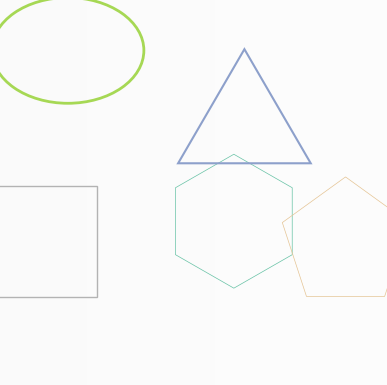[{"shape": "hexagon", "thickness": 0.5, "radius": 0.87, "center": [0.603, 0.425]}, {"shape": "triangle", "thickness": 1.5, "radius": 0.99, "center": [0.631, 0.675]}, {"shape": "oval", "thickness": 2, "radius": 0.98, "center": [0.175, 0.869]}, {"shape": "pentagon", "thickness": 0.5, "radius": 0.86, "center": [0.892, 0.369]}, {"shape": "square", "thickness": 1, "radius": 0.72, "center": [0.106, 0.374]}]